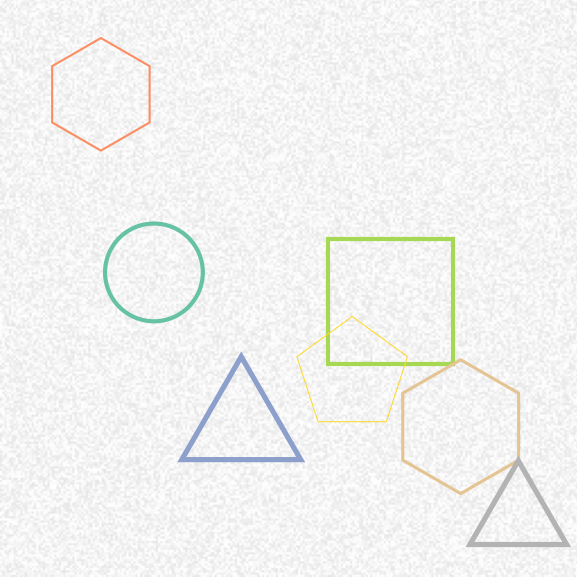[{"shape": "circle", "thickness": 2, "radius": 0.42, "center": [0.267, 0.527]}, {"shape": "hexagon", "thickness": 1, "radius": 0.49, "center": [0.175, 0.836]}, {"shape": "triangle", "thickness": 2.5, "radius": 0.59, "center": [0.418, 0.263]}, {"shape": "square", "thickness": 2, "radius": 0.54, "center": [0.677, 0.477]}, {"shape": "pentagon", "thickness": 0.5, "radius": 0.5, "center": [0.61, 0.35]}, {"shape": "hexagon", "thickness": 1.5, "radius": 0.58, "center": [0.798, 0.26]}, {"shape": "triangle", "thickness": 2.5, "radius": 0.48, "center": [0.898, 0.105]}]